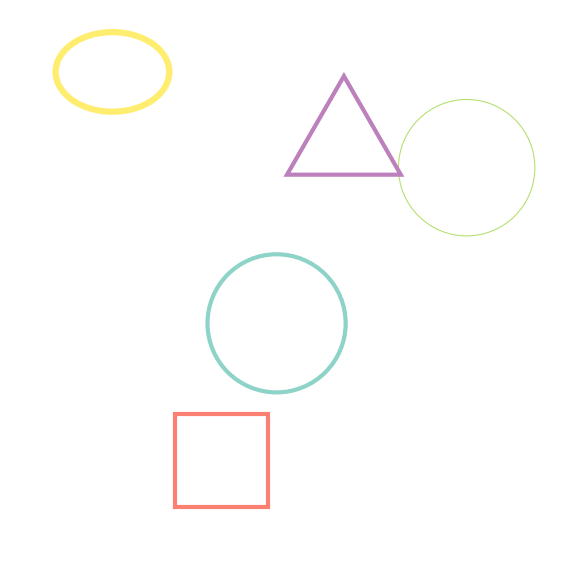[{"shape": "circle", "thickness": 2, "radius": 0.6, "center": [0.479, 0.439]}, {"shape": "square", "thickness": 2, "radius": 0.4, "center": [0.383, 0.202]}, {"shape": "circle", "thickness": 0.5, "radius": 0.59, "center": [0.808, 0.709]}, {"shape": "triangle", "thickness": 2, "radius": 0.57, "center": [0.596, 0.754]}, {"shape": "oval", "thickness": 3, "radius": 0.49, "center": [0.195, 0.875]}]